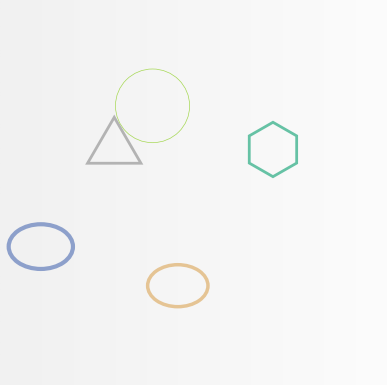[{"shape": "hexagon", "thickness": 2, "radius": 0.35, "center": [0.704, 0.612]}, {"shape": "oval", "thickness": 3, "radius": 0.41, "center": [0.105, 0.359]}, {"shape": "circle", "thickness": 0.5, "radius": 0.48, "center": [0.394, 0.725]}, {"shape": "oval", "thickness": 2.5, "radius": 0.39, "center": [0.459, 0.258]}, {"shape": "triangle", "thickness": 2, "radius": 0.4, "center": [0.295, 0.616]}]